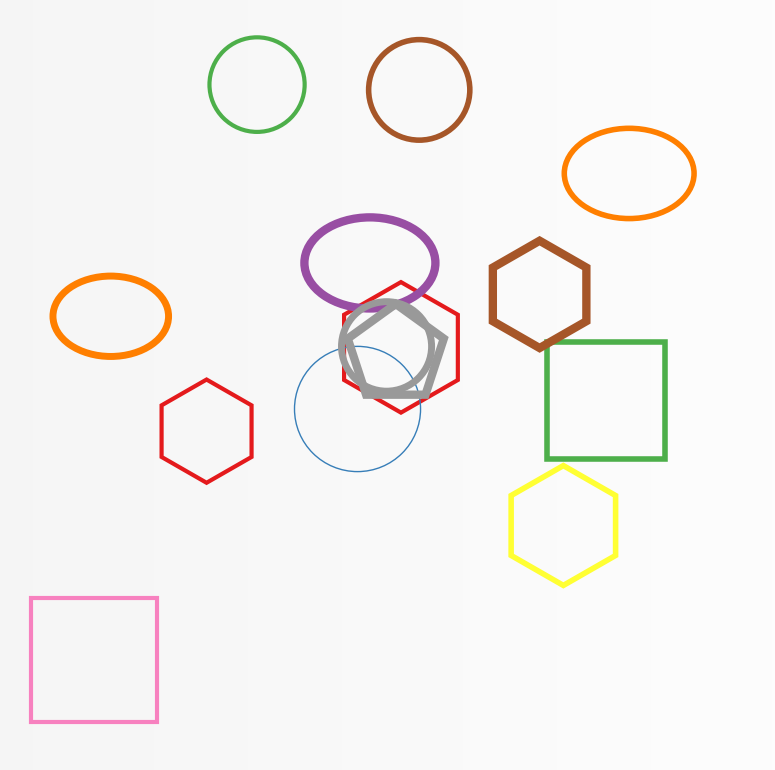[{"shape": "hexagon", "thickness": 1.5, "radius": 0.34, "center": [0.267, 0.44]}, {"shape": "hexagon", "thickness": 1.5, "radius": 0.42, "center": [0.517, 0.549]}, {"shape": "circle", "thickness": 0.5, "radius": 0.41, "center": [0.461, 0.469]}, {"shape": "circle", "thickness": 1.5, "radius": 0.31, "center": [0.332, 0.89]}, {"shape": "square", "thickness": 2, "radius": 0.38, "center": [0.782, 0.48]}, {"shape": "oval", "thickness": 3, "radius": 0.42, "center": [0.477, 0.659]}, {"shape": "oval", "thickness": 2.5, "radius": 0.37, "center": [0.143, 0.589]}, {"shape": "oval", "thickness": 2, "radius": 0.42, "center": [0.812, 0.775]}, {"shape": "hexagon", "thickness": 2, "radius": 0.39, "center": [0.727, 0.318]}, {"shape": "circle", "thickness": 2, "radius": 0.33, "center": [0.541, 0.883]}, {"shape": "hexagon", "thickness": 3, "radius": 0.35, "center": [0.696, 0.618]}, {"shape": "square", "thickness": 1.5, "radius": 0.4, "center": [0.121, 0.143]}, {"shape": "circle", "thickness": 2.5, "radius": 0.29, "center": [0.499, 0.55]}, {"shape": "pentagon", "thickness": 3, "radius": 0.33, "center": [0.511, 0.54]}]